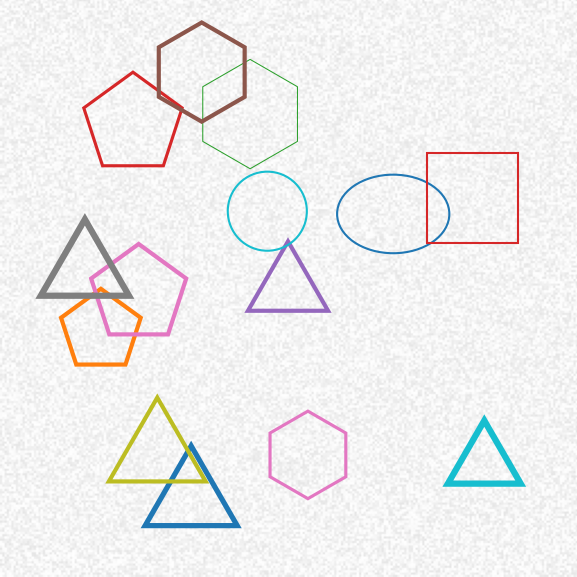[{"shape": "oval", "thickness": 1, "radius": 0.49, "center": [0.681, 0.629]}, {"shape": "triangle", "thickness": 2.5, "radius": 0.46, "center": [0.331, 0.135]}, {"shape": "pentagon", "thickness": 2, "radius": 0.36, "center": [0.175, 0.427]}, {"shape": "hexagon", "thickness": 0.5, "radius": 0.47, "center": [0.433, 0.802]}, {"shape": "square", "thickness": 1, "radius": 0.39, "center": [0.818, 0.656]}, {"shape": "pentagon", "thickness": 1.5, "radius": 0.45, "center": [0.23, 0.785]}, {"shape": "triangle", "thickness": 2, "radius": 0.4, "center": [0.499, 0.501]}, {"shape": "hexagon", "thickness": 2, "radius": 0.43, "center": [0.349, 0.874]}, {"shape": "hexagon", "thickness": 1.5, "radius": 0.38, "center": [0.533, 0.211]}, {"shape": "pentagon", "thickness": 2, "radius": 0.43, "center": [0.24, 0.49]}, {"shape": "triangle", "thickness": 3, "radius": 0.44, "center": [0.147, 0.531]}, {"shape": "triangle", "thickness": 2, "radius": 0.48, "center": [0.272, 0.214]}, {"shape": "triangle", "thickness": 3, "radius": 0.36, "center": [0.839, 0.198]}, {"shape": "circle", "thickness": 1, "radius": 0.34, "center": [0.463, 0.633]}]